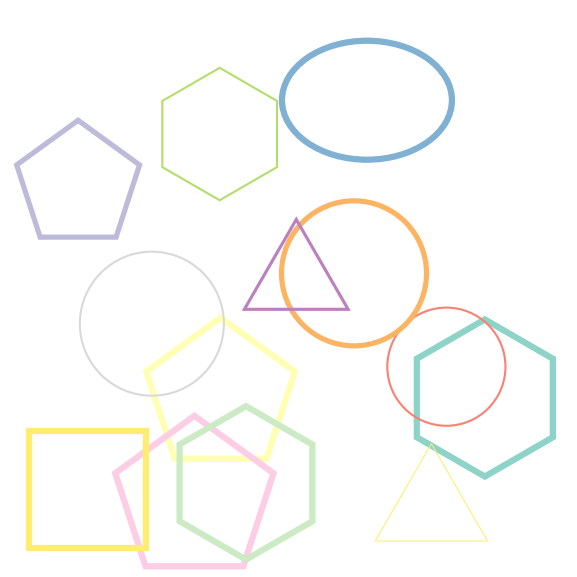[{"shape": "hexagon", "thickness": 3, "radius": 0.68, "center": [0.84, 0.31]}, {"shape": "pentagon", "thickness": 3, "radius": 0.68, "center": [0.382, 0.314]}, {"shape": "pentagon", "thickness": 2.5, "radius": 0.56, "center": [0.135, 0.679]}, {"shape": "circle", "thickness": 1, "radius": 0.51, "center": [0.773, 0.364]}, {"shape": "oval", "thickness": 3, "radius": 0.74, "center": [0.635, 0.826]}, {"shape": "circle", "thickness": 2.5, "radius": 0.63, "center": [0.613, 0.526]}, {"shape": "hexagon", "thickness": 1, "radius": 0.57, "center": [0.38, 0.767]}, {"shape": "pentagon", "thickness": 3, "radius": 0.72, "center": [0.337, 0.135]}, {"shape": "circle", "thickness": 1, "radius": 0.62, "center": [0.263, 0.439]}, {"shape": "triangle", "thickness": 1.5, "radius": 0.52, "center": [0.513, 0.515]}, {"shape": "hexagon", "thickness": 3, "radius": 0.66, "center": [0.426, 0.163]}, {"shape": "square", "thickness": 3, "radius": 0.51, "center": [0.152, 0.152]}, {"shape": "triangle", "thickness": 0.5, "radius": 0.56, "center": [0.747, 0.118]}]